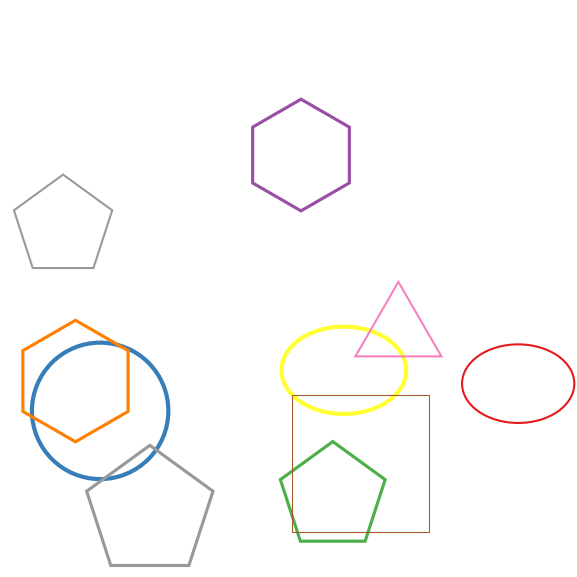[{"shape": "oval", "thickness": 1, "radius": 0.49, "center": [0.897, 0.335]}, {"shape": "circle", "thickness": 2, "radius": 0.59, "center": [0.173, 0.288]}, {"shape": "pentagon", "thickness": 1.5, "radius": 0.48, "center": [0.576, 0.139]}, {"shape": "hexagon", "thickness": 1.5, "radius": 0.48, "center": [0.521, 0.731]}, {"shape": "hexagon", "thickness": 1.5, "radius": 0.53, "center": [0.131, 0.339]}, {"shape": "oval", "thickness": 2, "radius": 0.54, "center": [0.595, 0.358]}, {"shape": "square", "thickness": 0.5, "radius": 0.59, "center": [0.624, 0.197]}, {"shape": "triangle", "thickness": 1, "radius": 0.43, "center": [0.69, 0.425]}, {"shape": "pentagon", "thickness": 1, "radius": 0.45, "center": [0.109, 0.607]}, {"shape": "pentagon", "thickness": 1.5, "radius": 0.57, "center": [0.259, 0.113]}]